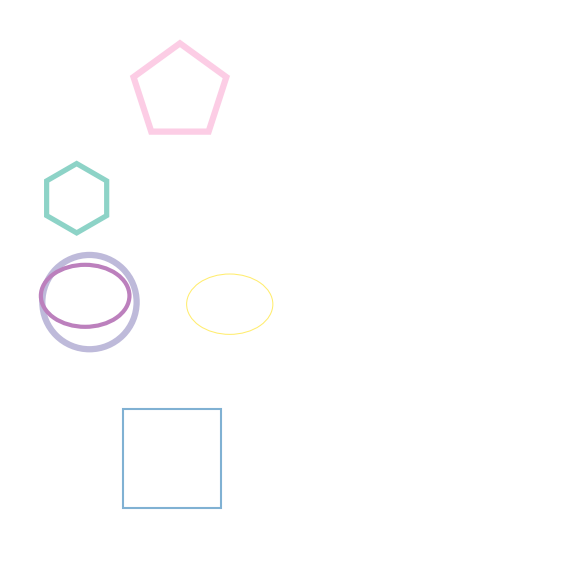[{"shape": "hexagon", "thickness": 2.5, "radius": 0.3, "center": [0.133, 0.656]}, {"shape": "circle", "thickness": 3, "radius": 0.41, "center": [0.155, 0.476]}, {"shape": "square", "thickness": 1, "radius": 0.43, "center": [0.298, 0.205]}, {"shape": "pentagon", "thickness": 3, "radius": 0.42, "center": [0.312, 0.84]}, {"shape": "oval", "thickness": 2, "radius": 0.38, "center": [0.147, 0.487]}, {"shape": "oval", "thickness": 0.5, "radius": 0.37, "center": [0.398, 0.472]}]